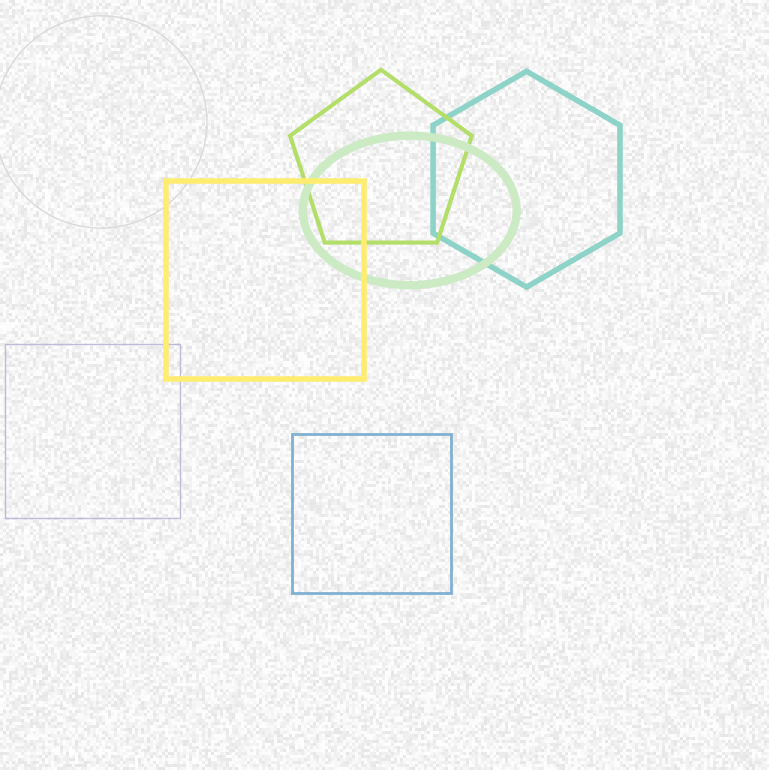[{"shape": "hexagon", "thickness": 2, "radius": 0.7, "center": [0.684, 0.767]}, {"shape": "square", "thickness": 0.5, "radius": 0.57, "center": [0.12, 0.44]}, {"shape": "square", "thickness": 1, "radius": 0.52, "center": [0.482, 0.333]}, {"shape": "pentagon", "thickness": 1.5, "radius": 0.62, "center": [0.495, 0.785]}, {"shape": "circle", "thickness": 0.5, "radius": 0.69, "center": [0.131, 0.842]}, {"shape": "oval", "thickness": 3, "radius": 0.69, "center": [0.532, 0.727]}, {"shape": "square", "thickness": 2, "radius": 0.64, "center": [0.344, 0.637]}]